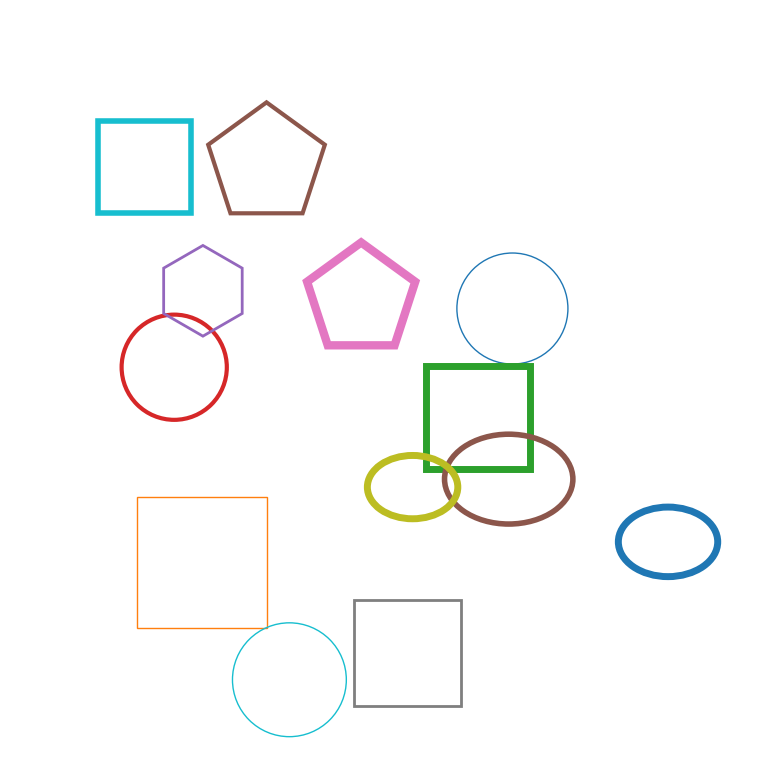[{"shape": "oval", "thickness": 2.5, "radius": 0.32, "center": [0.868, 0.296]}, {"shape": "circle", "thickness": 0.5, "radius": 0.36, "center": [0.665, 0.599]}, {"shape": "square", "thickness": 0.5, "radius": 0.43, "center": [0.262, 0.27]}, {"shape": "square", "thickness": 2.5, "radius": 0.34, "center": [0.621, 0.458]}, {"shape": "circle", "thickness": 1.5, "radius": 0.34, "center": [0.226, 0.523]}, {"shape": "hexagon", "thickness": 1, "radius": 0.29, "center": [0.264, 0.622]}, {"shape": "oval", "thickness": 2, "radius": 0.42, "center": [0.661, 0.378]}, {"shape": "pentagon", "thickness": 1.5, "radius": 0.4, "center": [0.346, 0.787]}, {"shape": "pentagon", "thickness": 3, "radius": 0.37, "center": [0.469, 0.611]}, {"shape": "square", "thickness": 1, "radius": 0.35, "center": [0.529, 0.152]}, {"shape": "oval", "thickness": 2.5, "radius": 0.29, "center": [0.536, 0.367]}, {"shape": "circle", "thickness": 0.5, "radius": 0.37, "center": [0.376, 0.117]}, {"shape": "square", "thickness": 2, "radius": 0.3, "center": [0.188, 0.783]}]